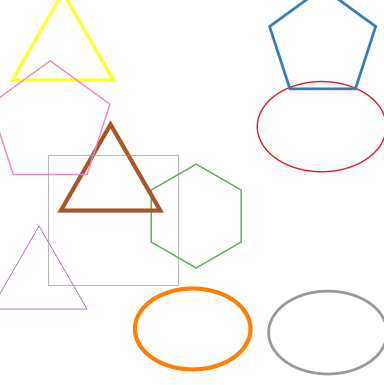[{"shape": "oval", "thickness": 1, "radius": 0.84, "center": [0.836, 0.671]}, {"shape": "pentagon", "thickness": 2, "radius": 0.72, "center": [0.838, 0.886]}, {"shape": "hexagon", "thickness": 1, "radius": 0.67, "center": [0.51, 0.439]}, {"shape": "triangle", "thickness": 0.5, "radius": 0.72, "center": [0.101, 0.269]}, {"shape": "oval", "thickness": 3, "radius": 0.75, "center": [0.501, 0.146]}, {"shape": "triangle", "thickness": 2.5, "radius": 0.76, "center": [0.163, 0.868]}, {"shape": "triangle", "thickness": 3, "radius": 0.75, "center": [0.287, 0.528]}, {"shape": "pentagon", "thickness": 1, "radius": 0.82, "center": [0.13, 0.679]}, {"shape": "oval", "thickness": 2, "radius": 0.77, "center": [0.852, 0.136]}, {"shape": "square", "thickness": 0.5, "radius": 0.84, "center": [0.293, 0.429]}]